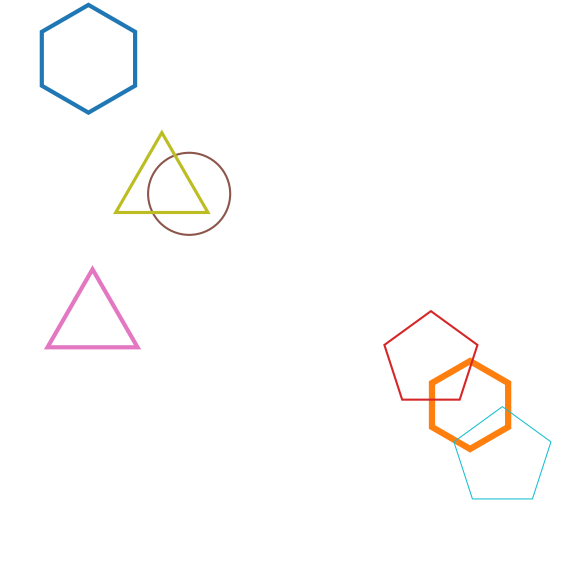[{"shape": "hexagon", "thickness": 2, "radius": 0.47, "center": [0.153, 0.897]}, {"shape": "hexagon", "thickness": 3, "radius": 0.38, "center": [0.814, 0.298]}, {"shape": "pentagon", "thickness": 1, "radius": 0.42, "center": [0.746, 0.376]}, {"shape": "circle", "thickness": 1, "radius": 0.36, "center": [0.328, 0.664]}, {"shape": "triangle", "thickness": 2, "radius": 0.45, "center": [0.16, 0.443]}, {"shape": "triangle", "thickness": 1.5, "radius": 0.46, "center": [0.28, 0.677]}, {"shape": "pentagon", "thickness": 0.5, "radius": 0.44, "center": [0.87, 0.207]}]